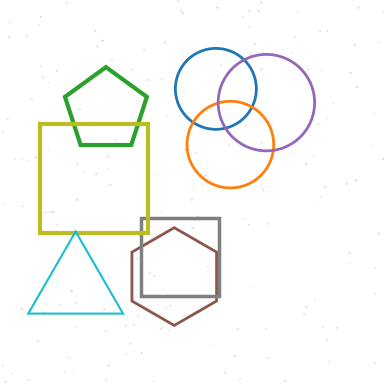[{"shape": "circle", "thickness": 2, "radius": 0.53, "center": [0.561, 0.769]}, {"shape": "circle", "thickness": 2, "radius": 0.56, "center": [0.598, 0.624]}, {"shape": "pentagon", "thickness": 3, "radius": 0.56, "center": [0.275, 0.714]}, {"shape": "circle", "thickness": 2, "radius": 0.63, "center": [0.692, 0.733]}, {"shape": "hexagon", "thickness": 2, "radius": 0.63, "center": [0.453, 0.282]}, {"shape": "square", "thickness": 2.5, "radius": 0.5, "center": [0.467, 0.333]}, {"shape": "square", "thickness": 3, "radius": 0.71, "center": [0.244, 0.537]}, {"shape": "triangle", "thickness": 1.5, "radius": 0.71, "center": [0.196, 0.257]}]